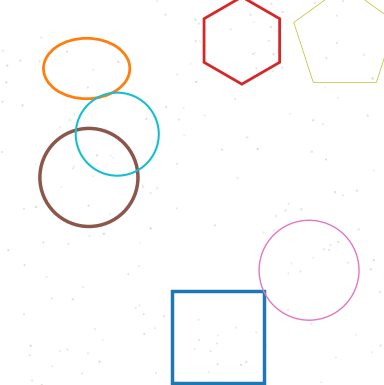[{"shape": "square", "thickness": 2.5, "radius": 0.6, "center": [0.566, 0.124]}, {"shape": "oval", "thickness": 2, "radius": 0.56, "center": [0.225, 0.822]}, {"shape": "hexagon", "thickness": 2, "radius": 0.57, "center": [0.628, 0.895]}, {"shape": "circle", "thickness": 2.5, "radius": 0.64, "center": [0.231, 0.539]}, {"shape": "circle", "thickness": 1, "radius": 0.65, "center": [0.803, 0.298]}, {"shape": "pentagon", "thickness": 0.5, "radius": 0.7, "center": [0.896, 0.899]}, {"shape": "circle", "thickness": 1.5, "radius": 0.54, "center": [0.305, 0.652]}]